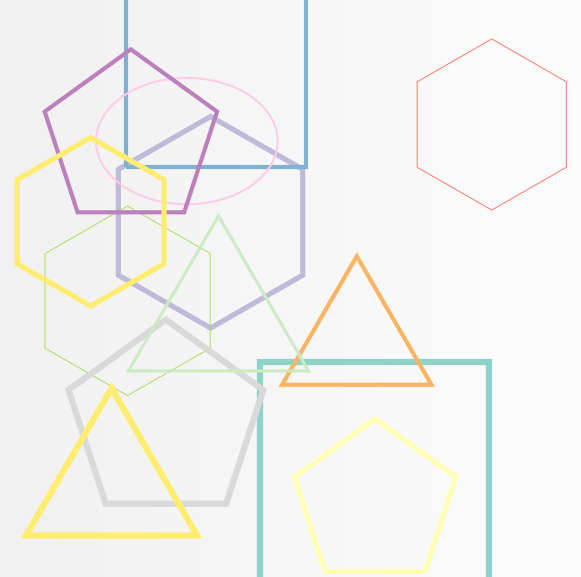[{"shape": "square", "thickness": 3, "radius": 0.98, "center": [0.645, 0.175]}, {"shape": "pentagon", "thickness": 2.5, "radius": 0.73, "center": [0.645, 0.128]}, {"shape": "hexagon", "thickness": 2.5, "radius": 0.92, "center": [0.362, 0.614]}, {"shape": "hexagon", "thickness": 0.5, "radius": 0.74, "center": [0.846, 0.784]}, {"shape": "square", "thickness": 2, "radius": 0.78, "center": [0.371, 0.865]}, {"shape": "triangle", "thickness": 2, "radius": 0.74, "center": [0.614, 0.407]}, {"shape": "hexagon", "thickness": 0.5, "radius": 0.82, "center": [0.22, 0.478]}, {"shape": "oval", "thickness": 1, "radius": 0.78, "center": [0.321, 0.755]}, {"shape": "pentagon", "thickness": 3, "radius": 0.88, "center": [0.285, 0.269]}, {"shape": "pentagon", "thickness": 2, "radius": 0.78, "center": [0.225, 0.758]}, {"shape": "triangle", "thickness": 1.5, "radius": 0.89, "center": [0.376, 0.446]}, {"shape": "triangle", "thickness": 3, "radius": 0.85, "center": [0.192, 0.157]}, {"shape": "hexagon", "thickness": 2.5, "radius": 0.73, "center": [0.156, 0.615]}]